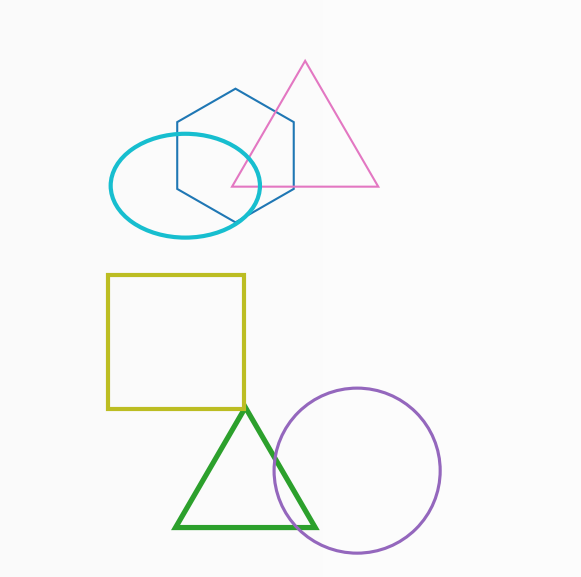[{"shape": "hexagon", "thickness": 1, "radius": 0.58, "center": [0.405, 0.73]}, {"shape": "triangle", "thickness": 2.5, "radius": 0.69, "center": [0.422, 0.155]}, {"shape": "circle", "thickness": 1.5, "radius": 0.71, "center": [0.614, 0.184]}, {"shape": "triangle", "thickness": 1, "radius": 0.73, "center": [0.525, 0.749]}, {"shape": "square", "thickness": 2, "radius": 0.58, "center": [0.303, 0.407]}, {"shape": "oval", "thickness": 2, "radius": 0.64, "center": [0.319, 0.678]}]